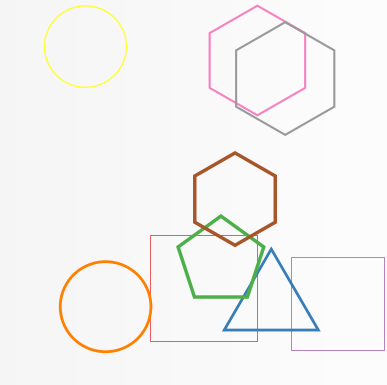[{"shape": "square", "thickness": 0.5, "radius": 0.69, "center": [0.526, 0.253]}, {"shape": "triangle", "thickness": 2, "radius": 0.7, "center": [0.7, 0.213]}, {"shape": "pentagon", "thickness": 2.5, "radius": 0.58, "center": [0.57, 0.323]}, {"shape": "square", "thickness": 0.5, "radius": 0.6, "center": [0.87, 0.212]}, {"shape": "circle", "thickness": 2, "radius": 0.58, "center": [0.272, 0.203]}, {"shape": "circle", "thickness": 1, "radius": 0.53, "center": [0.22, 0.879]}, {"shape": "hexagon", "thickness": 2.5, "radius": 0.6, "center": [0.607, 0.483]}, {"shape": "hexagon", "thickness": 1.5, "radius": 0.71, "center": [0.664, 0.843]}, {"shape": "hexagon", "thickness": 1.5, "radius": 0.73, "center": [0.736, 0.796]}]